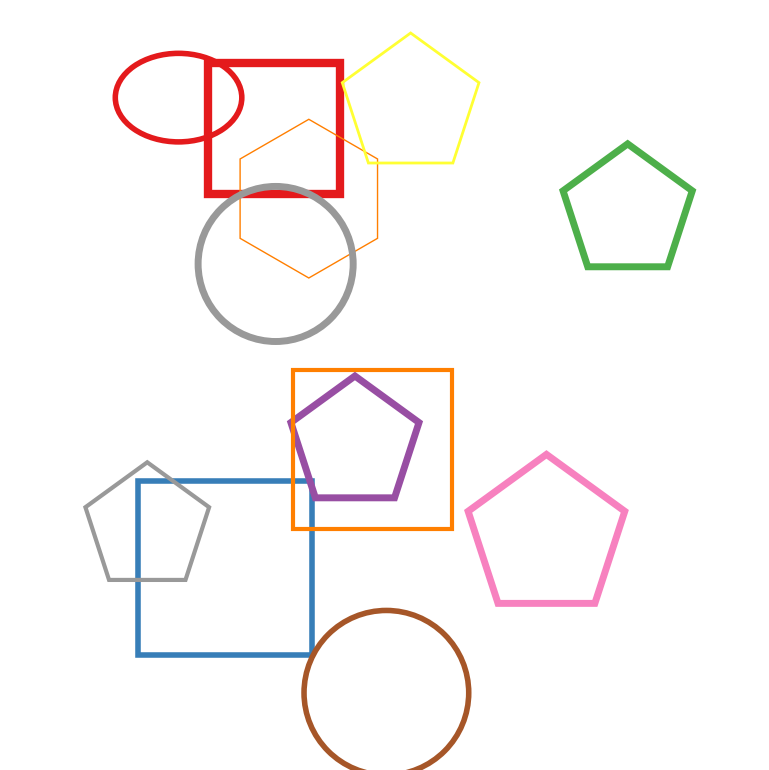[{"shape": "square", "thickness": 3, "radius": 0.43, "center": [0.356, 0.833]}, {"shape": "oval", "thickness": 2, "radius": 0.41, "center": [0.232, 0.873]}, {"shape": "square", "thickness": 2, "radius": 0.57, "center": [0.292, 0.262]}, {"shape": "pentagon", "thickness": 2.5, "radius": 0.44, "center": [0.815, 0.725]}, {"shape": "pentagon", "thickness": 2.5, "radius": 0.44, "center": [0.461, 0.424]}, {"shape": "square", "thickness": 1.5, "radius": 0.52, "center": [0.484, 0.416]}, {"shape": "hexagon", "thickness": 0.5, "radius": 0.52, "center": [0.401, 0.742]}, {"shape": "pentagon", "thickness": 1, "radius": 0.47, "center": [0.533, 0.864]}, {"shape": "circle", "thickness": 2, "radius": 0.53, "center": [0.502, 0.1]}, {"shape": "pentagon", "thickness": 2.5, "radius": 0.53, "center": [0.71, 0.303]}, {"shape": "pentagon", "thickness": 1.5, "radius": 0.42, "center": [0.191, 0.315]}, {"shape": "circle", "thickness": 2.5, "radius": 0.5, "center": [0.358, 0.657]}]